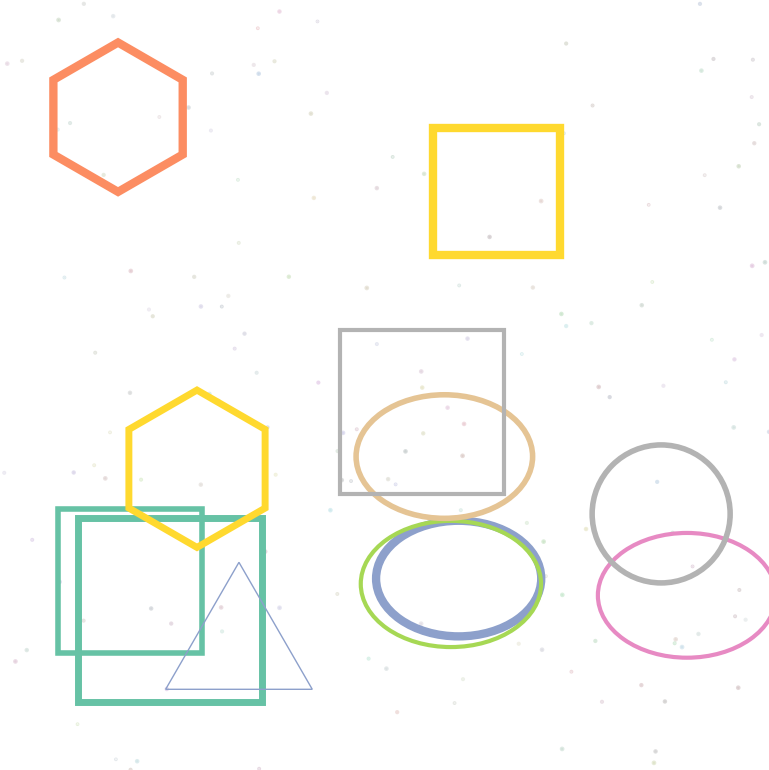[{"shape": "square", "thickness": 2.5, "radius": 0.6, "center": [0.221, 0.208]}, {"shape": "square", "thickness": 2, "radius": 0.47, "center": [0.169, 0.245]}, {"shape": "hexagon", "thickness": 3, "radius": 0.48, "center": [0.153, 0.848]}, {"shape": "triangle", "thickness": 0.5, "radius": 0.55, "center": [0.31, 0.16]}, {"shape": "oval", "thickness": 3, "radius": 0.54, "center": [0.596, 0.249]}, {"shape": "oval", "thickness": 1.5, "radius": 0.58, "center": [0.892, 0.227]}, {"shape": "oval", "thickness": 1.5, "radius": 0.59, "center": [0.586, 0.242]}, {"shape": "square", "thickness": 3, "radius": 0.41, "center": [0.645, 0.751]}, {"shape": "hexagon", "thickness": 2.5, "radius": 0.51, "center": [0.256, 0.391]}, {"shape": "oval", "thickness": 2, "radius": 0.57, "center": [0.577, 0.407]}, {"shape": "circle", "thickness": 2, "radius": 0.45, "center": [0.859, 0.333]}, {"shape": "square", "thickness": 1.5, "radius": 0.53, "center": [0.548, 0.465]}]